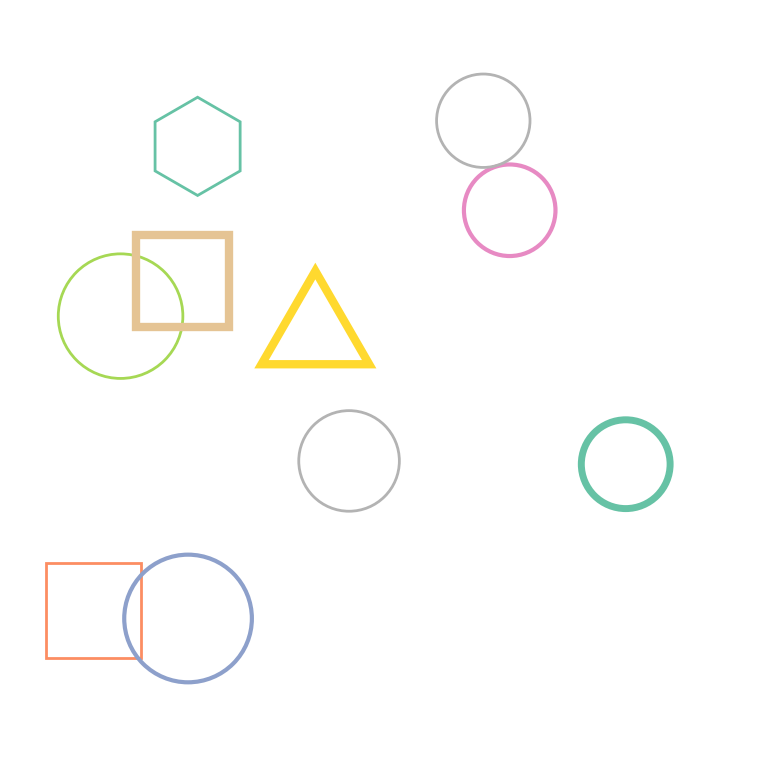[{"shape": "circle", "thickness": 2.5, "radius": 0.29, "center": [0.813, 0.397]}, {"shape": "hexagon", "thickness": 1, "radius": 0.32, "center": [0.257, 0.81]}, {"shape": "square", "thickness": 1, "radius": 0.31, "center": [0.121, 0.208]}, {"shape": "circle", "thickness": 1.5, "radius": 0.41, "center": [0.244, 0.197]}, {"shape": "circle", "thickness": 1.5, "radius": 0.3, "center": [0.662, 0.727]}, {"shape": "circle", "thickness": 1, "radius": 0.4, "center": [0.157, 0.589]}, {"shape": "triangle", "thickness": 3, "radius": 0.4, "center": [0.41, 0.567]}, {"shape": "square", "thickness": 3, "radius": 0.3, "center": [0.237, 0.635]}, {"shape": "circle", "thickness": 1, "radius": 0.3, "center": [0.628, 0.843]}, {"shape": "circle", "thickness": 1, "radius": 0.33, "center": [0.453, 0.401]}]